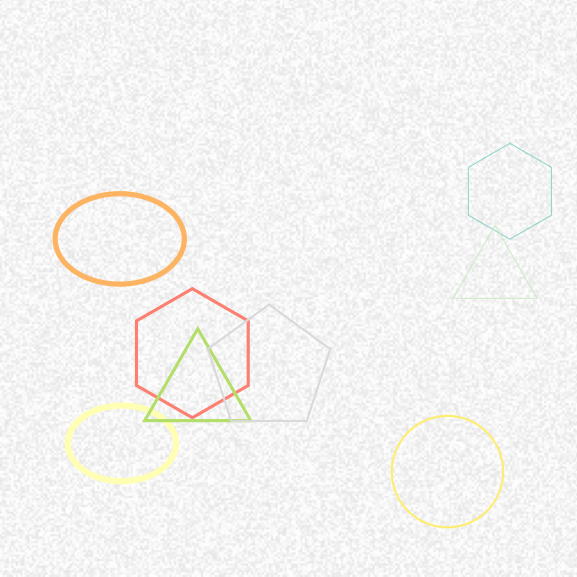[{"shape": "hexagon", "thickness": 0.5, "radius": 0.41, "center": [0.883, 0.668]}, {"shape": "oval", "thickness": 3, "radius": 0.47, "center": [0.211, 0.231]}, {"shape": "hexagon", "thickness": 1.5, "radius": 0.56, "center": [0.333, 0.388]}, {"shape": "oval", "thickness": 2.5, "radius": 0.56, "center": [0.207, 0.585]}, {"shape": "triangle", "thickness": 1.5, "radius": 0.53, "center": [0.342, 0.324]}, {"shape": "pentagon", "thickness": 1, "radius": 0.56, "center": [0.466, 0.36]}, {"shape": "triangle", "thickness": 0.5, "radius": 0.42, "center": [0.857, 0.525]}, {"shape": "circle", "thickness": 1, "radius": 0.48, "center": [0.775, 0.182]}]